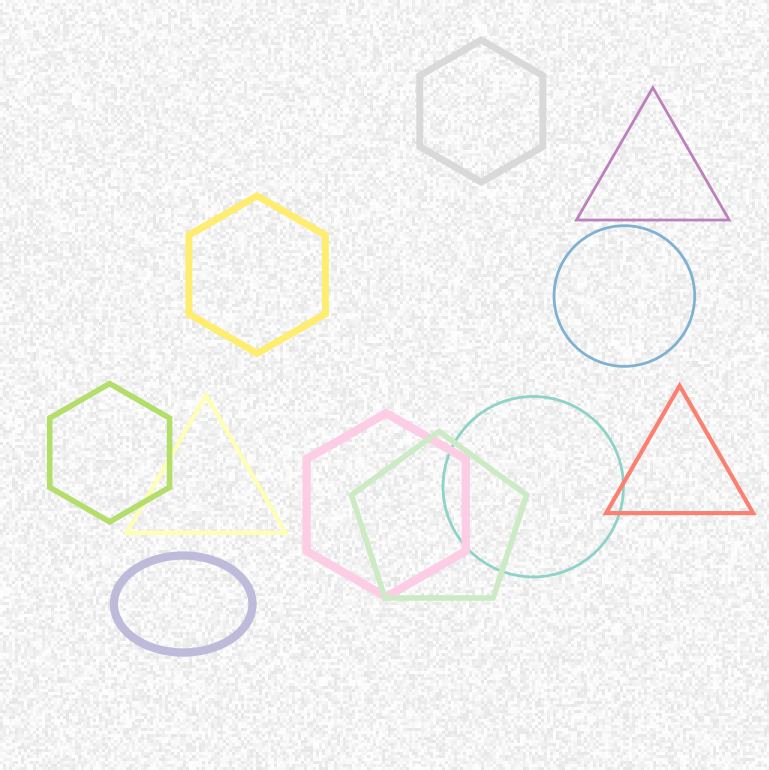[{"shape": "circle", "thickness": 1, "radius": 0.59, "center": [0.693, 0.368]}, {"shape": "triangle", "thickness": 1.5, "radius": 0.6, "center": [0.268, 0.368]}, {"shape": "oval", "thickness": 3, "radius": 0.45, "center": [0.238, 0.216]}, {"shape": "triangle", "thickness": 1.5, "radius": 0.55, "center": [0.883, 0.389]}, {"shape": "circle", "thickness": 1, "radius": 0.46, "center": [0.811, 0.616]}, {"shape": "hexagon", "thickness": 2, "radius": 0.45, "center": [0.142, 0.412]}, {"shape": "hexagon", "thickness": 3, "radius": 0.6, "center": [0.502, 0.344]}, {"shape": "hexagon", "thickness": 2.5, "radius": 0.46, "center": [0.625, 0.856]}, {"shape": "triangle", "thickness": 1, "radius": 0.57, "center": [0.848, 0.772]}, {"shape": "pentagon", "thickness": 2, "radius": 0.6, "center": [0.57, 0.32]}, {"shape": "hexagon", "thickness": 2.5, "radius": 0.51, "center": [0.334, 0.643]}]